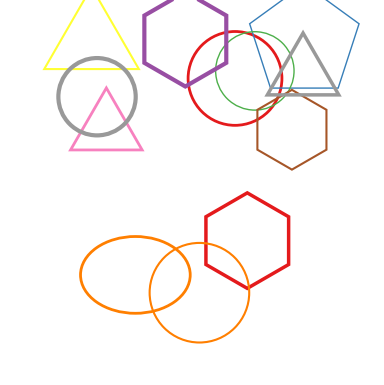[{"shape": "hexagon", "thickness": 2.5, "radius": 0.62, "center": [0.642, 0.375]}, {"shape": "circle", "thickness": 2, "radius": 0.61, "center": [0.61, 0.796]}, {"shape": "pentagon", "thickness": 1, "radius": 0.75, "center": [0.791, 0.892]}, {"shape": "circle", "thickness": 1, "radius": 0.51, "center": [0.662, 0.816]}, {"shape": "hexagon", "thickness": 3, "radius": 0.61, "center": [0.481, 0.898]}, {"shape": "oval", "thickness": 2, "radius": 0.71, "center": [0.352, 0.286]}, {"shape": "circle", "thickness": 1.5, "radius": 0.65, "center": [0.518, 0.24]}, {"shape": "triangle", "thickness": 1.5, "radius": 0.71, "center": [0.238, 0.892]}, {"shape": "hexagon", "thickness": 1.5, "radius": 0.52, "center": [0.758, 0.663]}, {"shape": "triangle", "thickness": 2, "radius": 0.54, "center": [0.276, 0.664]}, {"shape": "circle", "thickness": 3, "radius": 0.5, "center": [0.252, 0.749]}, {"shape": "triangle", "thickness": 2.5, "radius": 0.54, "center": [0.787, 0.807]}]